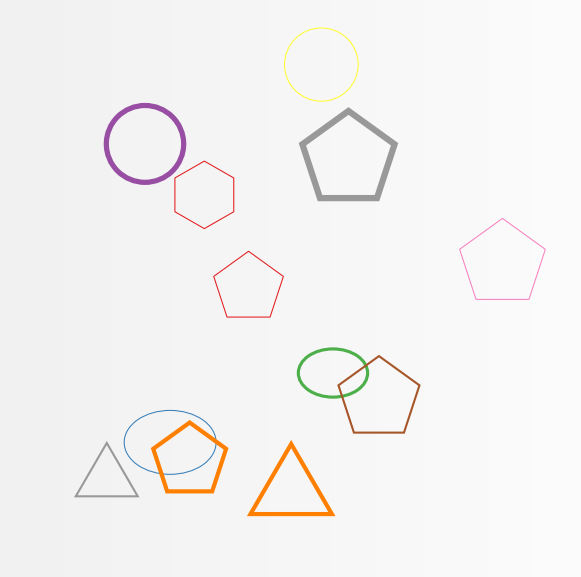[{"shape": "pentagon", "thickness": 0.5, "radius": 0.32, "center": [0.428, 0.501]}, {"shape": "hexagon", "thickness": 0.5, "radius": 0.29, "center": [0.352, 0.662]}, {"shape": "oval", "thickness": 0.5, "radius": 0.4, "center": [0.293, 0.233]}, {"shape": "oval", "thickness": 1.5, "radius": 0.3, "center": [0.573, 0.353]}, {"shape": "circle", "thickness": 2.5, "radius": 0.33, "center": [0.249, 0.75]}, {"shape": "pentagon", "thickness": 2, "radius": 0.33, "center": [0.326, 0.202]}, {"shape": "triangle", "thickness": 2, "radius": 0.4, "center": [0.501, 0.149]}, {"shape": "circle", "thickness": 0.5, "radius": 0.32, "center": [0.553, 0.887]}, {"shape": "pentagon", "thickness": 1, "radius": 0.37, "center": [0.652, 0.309]}, {"shape": "pentagon", "thickness": 0.5, "radius": 0.39, "center": [0.864, 0.543]}, {"shape": "pentagon", "thickness": 3, "radius": 0.42, "center": [0.6, 0.724]}, {"shape": "triangle", "thickness": 1, "radius": 0.31, "center": [0.184, 0.171]}]